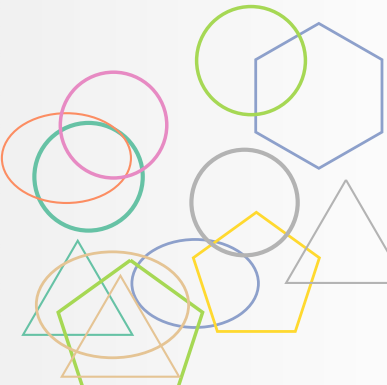[{"shape": "circle", "thickness": 3, "radius": 0.7, "center": [0.229, 0.541]}, {"shape": "triangle", "thickness": 1.5, "radius": 0.81, "center": [0.201, 0.212]}, {"shape": "oval", "thickness": 1.5, "radius": 0.83, "center": [0.171, 0.589]}, {"shape": "oval", "thickness": 2, "radius": 0.82, "center": [0.504, 0.264]}, {"shape": "hexagon", "thickness": 2, "radius": 0.94, "center": [0.823, 0.751]}, {"shape": "circle", "thickness": 2.5, "radius": 0.69, "center": [0.293, 0.675]}, {"shape": "circle", "thickness": 2.5, "radius": 0.7, "center": [0.648, 0.843]}, {"shape": "pentagon", "thickness": 2.5, "radius": 0.98, "center": [0.336, 0.128]}, {"shape": "pentagon", "thickness": 2, "radius": 0.86, "center": [0.662, 0.277]}, {"shape": "oval", "thickness": 2, "radius": 0.98, "center": [0.29, 0.208]}, {"shape": "triangle", "thickness": 1.5, "radius": 0.87, "center": [0.311, 0.109]}, {"shape": "triangle", "thickness": 1.5, "radius": 0.89, "center": [0.893, 0.354]}, {"shape": "circle", "thickness": 3, "radius": 0.69, "center": [0.631, 0.474]}]